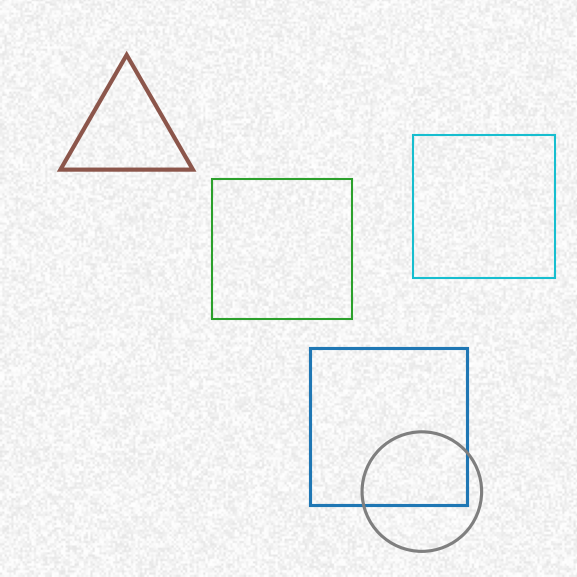[{"shape": "square", "thickness": 1.5, "radius": 0.68, "center": [0.673, 0.261]}, {"shape": "square", "thickness": 1, "radius": 0.61, "center": [0.489, 0.567]}, {"shape": "triangle", "thickness": 2, "radius": 0.66, "center": [0.219, 0.772]}, {"shape": "circle", "thickness": 1.5, "radius": 0.52, "center": [0.73, 0.148]}, {"shape": "square", "thickness": 1, "radius": 0.62, "center": [0.838, 0.641]}]